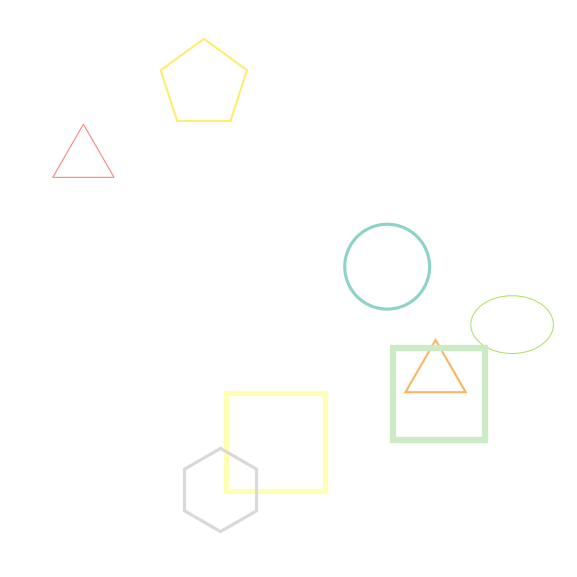[{"shape": "circle", "thickness": 1.5, "radius": 0.37, "center": [0.67, 0.537]}, {"shape": "square", "thickness": 2.5, "radius": 0.43, "center": [0.477, 0.233]}, {"shape": "triangle", "thickness": 0.5, "radius": 0.31, "center": [0.144, 0.723]}, {"shape": "triangle", "thickness": 1, "radius": 0.3, "center": [0.754, 0.35]}, {"shape": "oval", "thickness": 0.5, "radius": 0.36, "center": [0.887, 0.437]}, {"shape": "hexagon", "thickness": 1.5, "radius": 0.36, "center": [0.382, 0.151]}, {"shape": "square", "thickness": 3, "radius": 0.4, "center": [0.76, 0.317]}, {"shape": "pentagon", "thickness": 1, "radius": 0.39, "center": [0.353, 0.853]}]